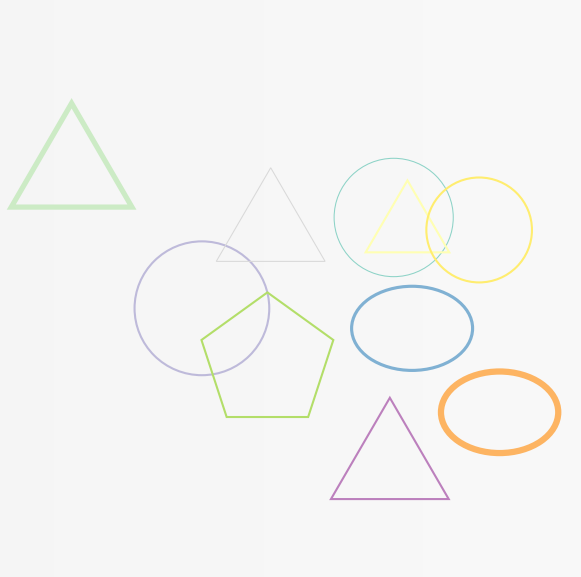[{"shape": "circle", "thickness": 0.5, "radius": 0.51, "center": [0.677, 0.623]}, {"shape": "triangle", "thickness": 1, "radius": 0.42, "center": [0.701, 0.604]}, {"shape": "circle", "thickness": 1, "radius": 0.58, "center": [0.347, 0.465]}, {"shape": "oval", "thickness": 1.5, "radius": 0.52, "center": [0.709, 0.431]}, {"shape": "oval", "thickness": 3, "radius": 0.5, "center": [0.86, 0.285]}, {"shape": "pentagon", "thickness": 1, "radius": 0.6, "center": [0.46, 0.374]}, {"shape": "triangle", "thickness": 0.5, "radius": 0.54, "center": [0.466, 0.601]}, {"shape": "triangle", "thickness": 1, "radius": 0.58, "center": [0.671, 0.193]}, {"shape": "triangle", "thickness": 2.5, "radius": 0.6, "center": [0.123, 0.7]}, {"shape": "circle", "thickness": 1, "radius": 0.45, "center": [0.824, 0.601]}]